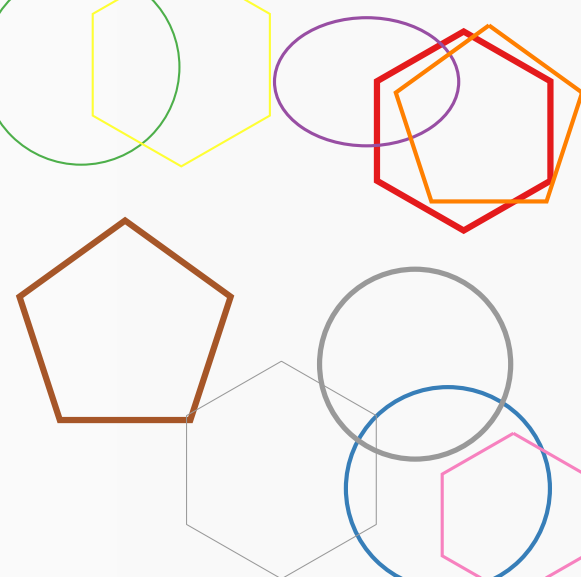[{"shape": "hexagon", "thickness": 3, "radius": 0.86, "center": [0.798, 0.772]}, {"shape": "circle", "thickness": 2, "radius": 0.88, "center": [0.771, 0.153]}, {"shape": "circle", "thickness": 1, "radius": 0.85, "center": [0.14, 0.883]}, {"shape": "oval", "thickness": 1.5, "radius": 0.79, "center": [0.631, 0.858]}, {"shape": "pentagon", "thickness": 2, "radius": 0.84, "center": [0.841, 0.787]}, {"shape": "hexagon", "thickness": 1, "radius": 0.88, "center": [0.312, 0.887]}, {"shape": "pentagon", "thickness": 3, "radius": 0.95, "center": [0.215, 0.426]}, {"shape": "hexagon", "thickness": 1.5, "radius": 0.71, "center": [0.883, 0.107]}, {"shape": "hexagon", "thickness": 0.5, "radius": 0.94, "center": [0.484, 0.185]}, {"shape": "circle", "thickness": 2.5, "radius": 0.82, "center": [0.714, 0.369]}]